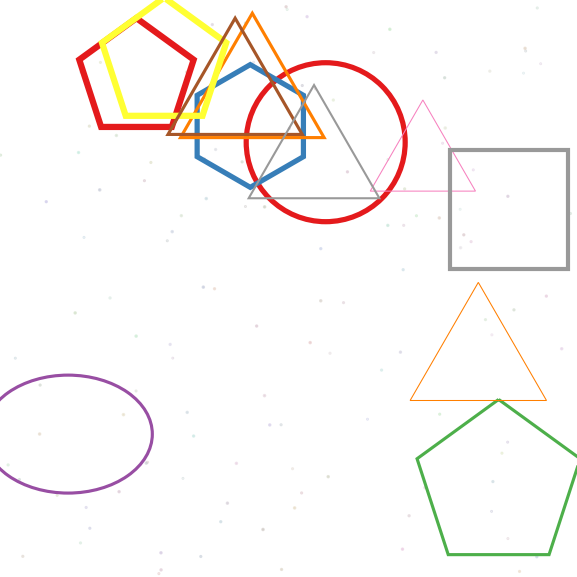[{"shape": "pentagon", "thickness": 3, "radius": 0.52, "center": [0.236, 0.864]}, {"shape": "circle", "thickness": 2.5, "radius": 0.69, "center": [0.564, 0.753]}, {"shape": "hexagon", "thickness": 2.5, "radius": 0.53, "center": [0.433, 0.781]}, {"shape": "pentagon", "thickness": 1.5, "radius": 0.74, "center": [0.863, 0.159]}, {"shape": "oval", "thickness": 1.5, "radius": 0.73, "center": [0.118, 0.247]}, {"shape": "triangle", "thickness": 0.5, "radius": 0.68, "center": [0.828, 0.374]}, {"shape": "triangle", "thickness": 1.5, "radius": 0.72, "center": [0.437, 0.833]}, {"shape": "pentagon", "thickness": 3, "radius": 0.57, "center": [0.284, 0.89]}, {"shape": "triangle", "thickness": 1.5, "radius": 0.67, "center": [0.407, 0.833]}, {"shape": "triangle", "thickness": 0.5, "radius": 0.53, "center": [0.732, 0.721]}, {"shape": "triangle", "thickness": 1, "radius": 0.65, "center": [0.544, 0.721]}, {"shape": "square", "thickness": 2, "radius": 0.51, "center": [0.881, 0.636]}]